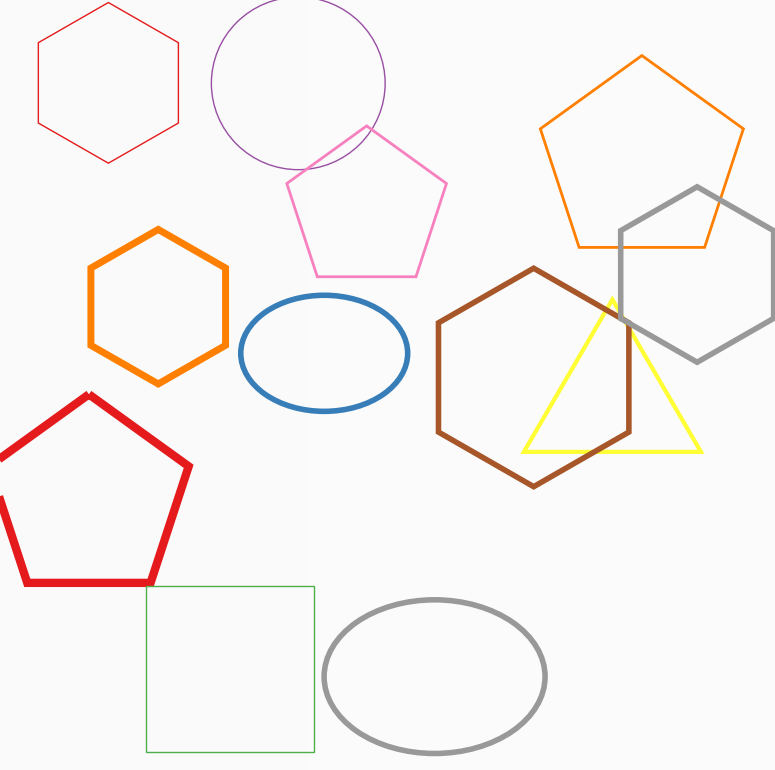[{"shape": "pentagon", "thickness": 3, "radius": 0.68, "center": [0.115, 0.353]}, {"shape": "hexagon", "thickness": 0.5, "radius": 0.52, "center": [0.14, 0.892]}, {"shape": "oval", "thickness": 2, "radius": 0.54, "center": [0.418, 0.541]}, {"shape": "square", "thickness": 0.5, "radius": 0.54, "center": [0.297, 0.131]}, {"shape": "circle", "thickness": 0.5, "radius": 0.56, "center": [0.385, 0.892]}, {"shape": "hexagon", "thickness": 2.5, "radius": 0.5, "center": [0.204, 0.602]}, {"shape": "pentagon", "thickness": 1, "radius": 0.69, "center": [0.828, 0.79]}, {"shape": "triangle", "thickness": 1.5, "radius": 0.66, "center": [0.79, 0.479]}, {"shape": "hexagon", "thickness": 2, "radius": 0.71, "center": [0.689, 0.51]}, {"shape": "pentagon", "thickness": 1, "radius": 0.54, "center": [0.473, 0.728]}, {"shape": "oval", "thickness": 2, "radius": 0.71, "center": [0.561, 0.121]}, {"shape": "hexagon", "thickness": 2, "radius": 0.57, "center": [0.9, 0.643]}]